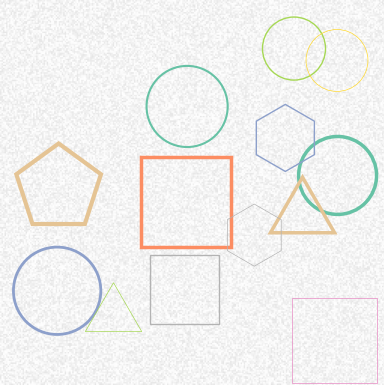[{"shape": "circle", "thickness": 2.5, "radius": 0.51, "center": [0.877, 0.544]}, {"shape": "circle", "thickness": 1.5, "radius": 0.53, "center": [0.486, 0.723]}, {"shape": "square", "thickness": 2.5, "radius": 0.59, "center": [0.483, 0.475]}, {"shape": "circle", "thickness": 2, "radius": 0.57, "center": [0.148, 0.245]}, {"shape": "hexagon", "thickness": 1, "radius": 0.44, "center": [0.741, 0.642]}, {"shape": "square", "thickness": 0.5, "radius": 0.55, "center": [0.868, 0.115]}, {"shape": "triangle", "thickness": 0.5, "radius": 0.42, "center": [0.295, 0.181]}, {"shape": "circle", "thickness": 1, "radius": 0.41, "center": [0.764, 0.874]}, {"shape": "circle", "thickness": 0.5, "radius": 0.4, "center": [0.875, 0.843]}, {"shape": "triangle", "thickness": 2.5, "radius": 0.48, "center": [0.786, 0.443]}, {"shape": "pentagon", "thickness": 3, "radius": 0.58, "center": [0.152, 0.512]}, {"shape": "hexagon", "thickness": 0.5, "radius": 0.4, "center": [0.661, 0.389]}, {"shape": "square", "thickness": 1, "radius": 0.45, "center": [0.479, 0.247]}]